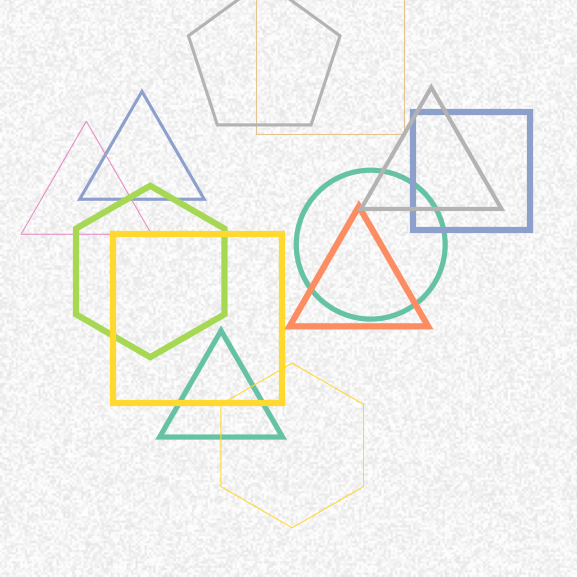[{"shape": "circle", "thickness": 2.5, "radius": 0.64, "center": [0.642, 0.576]}, {"shape": "triangle", "thickness": 2.5, "radius": 0.61, "center": [0.383, 0.304]}, {"shape": "triangle", "thickness": 3, "radius": 0.69, "center": [0.621, 0.503]}, {"shape": "triangle", "thickness": 1.5, "radius": 0.62, "center": [0.246, 0.716]}, {"shape": "square", "thickness": 3, "radius": 0.51, "center": [0.817, 0.703]}, {"shape": "triangle", "thickness": 0.5, "radius": 0.65, "center": [0.149, 0.659]}, {"shape": "hexagon", "thickness": 3, "radius": 0.74, "center": [0.26, 0.529]}, {"shape": "hexagon", "thickness": 0.5, "radius": 0.71, "center": [0.506, 0.228]}, {"shape": "square", "thickness": 3, "radius": 0.73, "center": [0.342, 0.448]}, {"shape": "square", "thickness": 0.5, "radius": 0.64, "center": [0.571, 0.896]}, {"shape": "triangle", "thickness": 2, "radius": 0.7, "center": [0.747, 0.708]}, {"shape": "pentagon", "thickness": 1.5, "radius": 0.69, "center": [0.458, 0.894]}]